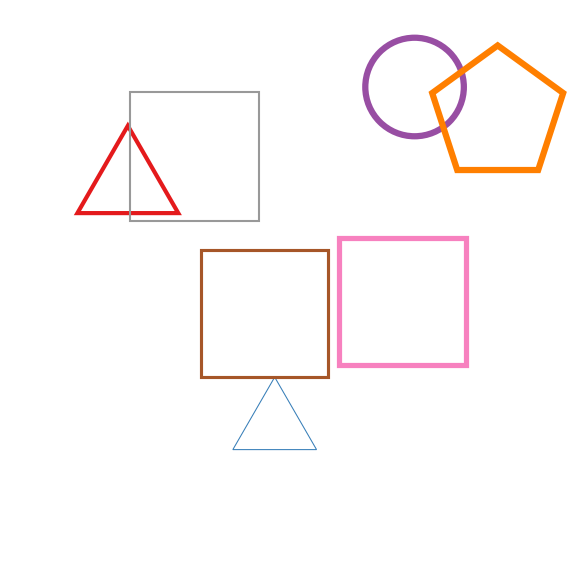[{"shape": "triangle", "thickness": 2, "radius": 0.5, "center": [0.221, 0.681]}, {"shape": "triangle", "thickness": 0.5, "radius": 0.42, "center": [0.476, 0.262]}, {"shape": "circle", "thickness": 3, "radius": 0.43, "center": [0.718, 0.848]}, {"shape": "pentagon", "thickness": 3, "radius": 0.6, "center": [0.862, 0.801]}, {"shape": "square", "thickness": 1.5, "radius": 0.55, "center": [0.458, 0.457]}, {"shape": "square", "thickness": 2.5, "radius": 0.55, "center": [0.697, 0.478]}, {"shape": "square", "thickness": 1, "radius": 0.56, "center": [0.337, 0.729]}]